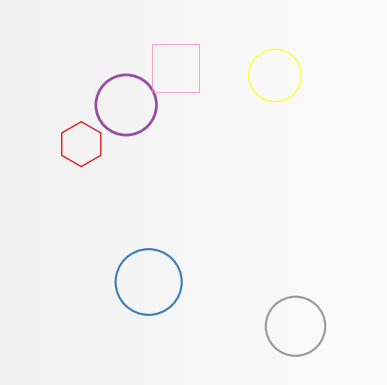[{"shape": "hexagon", "thickness": 1, "radius": 0.29, "center": [0.21, 0.626]}, {"shape": "circle", "thickness": 1.5, "radius": 0.43, "center": [0.384, 0.268]}, {"shape": "circle", "thickness": 2, "radius": 0.39, "center": [0.326, 0.727]}, {"shape": "circle", "thickness": 1, "radius": 0.34, "center": [0.71, 0.804]}, {"shape": "square", "thickness": 0.5, "radius": 0.31, "center": [0.452, 0.823]}, {"shape": "circle", "thickness": 1.5, "radius": 0.38, "center": [0.763, 0.153]}]